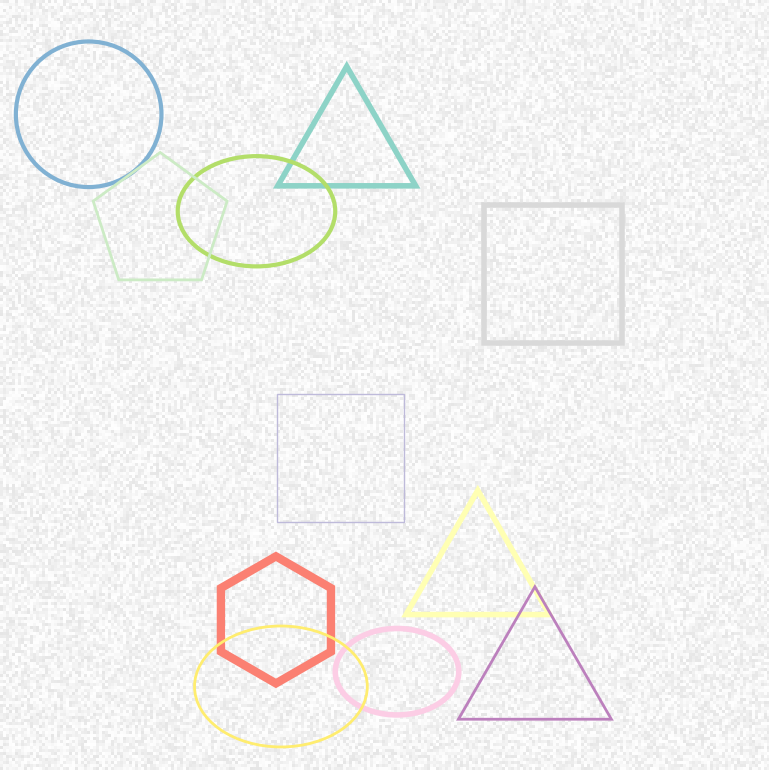[{"shape": "triangle", "thickness": 2, "radius": 0.52, "center": [0.45, 0.81]}, {"shape": "triangle", "thickness": 2, "radius": 0.54, "center": [0.62, 0.256]}, {"shape": "square", "thickness": 0.5, "radius": 0.41, "center": [0.442, 0.405]}, {"shape": "hexagon", "thickness": 3, "radius": 0.41, "center": [0.358, 0.195]}, {"shape": "circle", "thickness": 1.5, "radius": 0.47, "center": [0.115, 0.852]}, {"shape": "oval", "thickness": 1.5, "radius": 0.51, "center": [0.333, 0.726]}, {"shape": "oval", "thickness": 2, "radius": 0.4, "center": [0.516, 0.128]}, {"shape": "square", "thickness": 2, "radius": 0.45, "center": [0.718, 0.644]}, {"shape": "triangle", "thickness": 1, "radius": 0.57, "center": [0.695, 0.123]}, {"shape": "pentagon", "thickness": 1, "radius": 0.46, "center": [0.208, 0.711]}, {"shape": "oval", "thickness": 1, "radius": 0.56, "center": [0.365, 0.108]}]